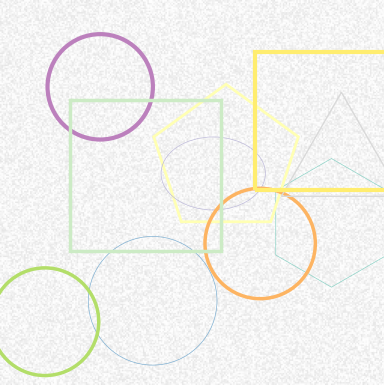[{"shape": "hexagon", "thickness": 0.5, "radius": 0.84, "center": [0.861, 0.421]}, {"shape": "pentagon", "thickness": 2, "radius": 0.99, "center": [0.587, 0.584]}, {"shape": "oval", "thickness": 0.5, "radius": 0.68, "center": [0.554, 0.549]}, {"shape": "circle", "thickness": 0.5, "radius": 0.84, "center": [0.396, 0.219]}, {"shape": "circle", "thickness": 2.5, "radius": 0.72, "center": [0.676, 0.368]}, {"shape": "circle", "thickness": 2.5, "radius": 0.7, "center": [0.117, 0.164]}, {"shape": "triangle", "thickness": 1, "radius": 0.9, "center": [0.887, 0.58]}, {"shape": "circle", "thickness": 3, "radius": 0.68, "center": [0.26, 0.774]}, {"shape": "square", "thickness": 2.5, "radius": 0.98, "center": [0.378, 0.544]}, {"shape": "square", "thickness": 3, "radius": 0.9, "center": [0.843, 0.685]}]